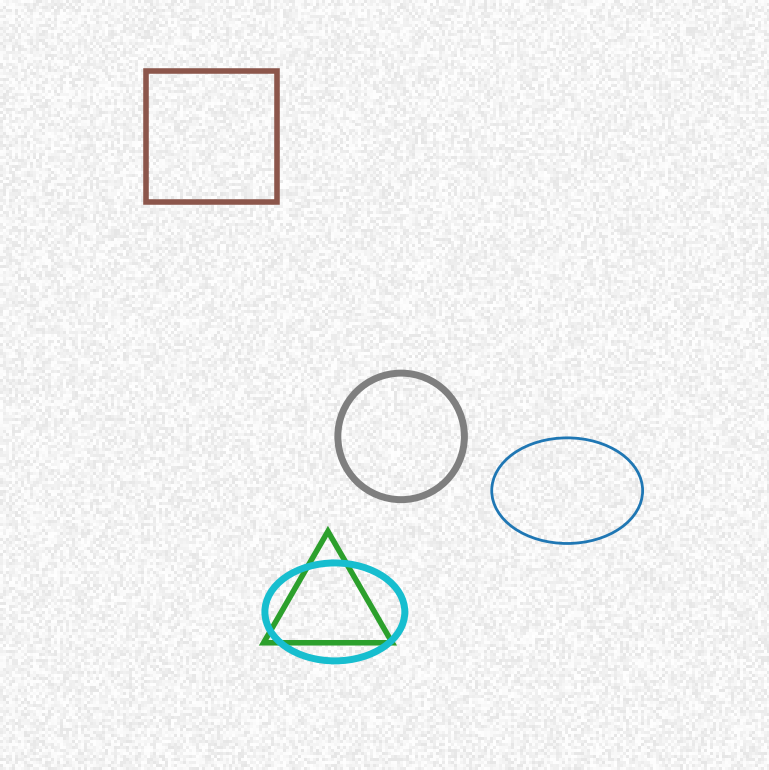[{"shape": "oval", "thickness": 1, "radius": 0.49, "center": [0.737, 0.363]}, {"shape": "triangle", "thickness": 2, "radius": 0.48, "center": [0.426, 0.213]}, {"shape": "square", "thickness": 2, "radius": 0.43, "center": [0.274, 0.822]}, {"shape": "circle", "thickness": 2.5, "radius": 0.41, "center": [0.521, 0.433]}, {"shape": "oval", "thickness": 2.5, "radius": 0.45, "center": [0.435, 0.205]}]